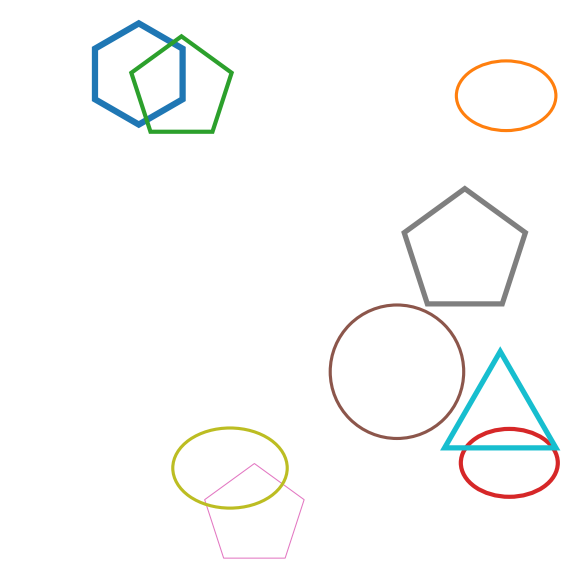[{"shape": "hexagon", "thickness": 3, "radius": 0.44, "center": [0.24, 0.871]}, {"shape": "oval", "thickness": 1.5, "radius": 0.43, "center": [0.876, 0.833]}, {"shape": "pentagon", "thickness": 2, "radius": 0.46, "center": [0.314, 0.845]}, {"shape": "oval", "thickness": 2, "radius": 0.42, "center": [0.882, 0.198]}, {"shape": "circle", "thickness": 1.5, "radius": 0.58, "center": [0.687, 0.355]}, {"shape": "pentagon", "thickness": 0.5, "radius": 0.45, "center": [0.441, 0.106]}, {"shape": "pentagon", "thickness": 2.5, "radius": 0.55, "center": [0.805, 0.562]}, {"shape": "oval", "thickness": 1.5, "radius": 0.5, "center": [0.398, 0.189]}, {"shape": "triangle", "thickness": 2.5, "radius": 0.56, "center": [0.866, 0.279]}]